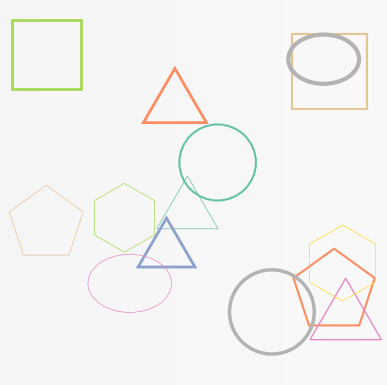[{"shape": "circle", "thickness": 1.5, "radius": 0.49, "center": [0.562, 0.578]}, {"shape": "triangle", "thickness": 0.5, "radius": 0.46, "center": [0.484, 0.451]}, {"shape": "triangle", "thickness": 2, "radius": 0.47, "center": [0.451, 0.728]}, {"shape": "pentagon", "thickness": 1.5, "radius": 0.55, "center": [0.862, 0.244]}, {"shape": "triangle", "thickness": 2, "radius": 0.42, "center": [0.43, 0.349]}, {"shape": "triangle", "thickness": 1, "radius": 0.53, "center": [0.892, 0.171]}, {"shape": "oval", "thickness": 0.5, "radius": 0.54, "center": [0.335, 0.264]}, {"shape": "square", "thickness": 2, "radius": 0.45, "center": [0.12, 0.858]}, {"shape": "hexagon", "thickness": 0.5, "radius": 0.45, "center": [0.321, 0.434]}, {"shape": "hexagon", "thickness": 0.5, "radius": 0.49, "center": [0.884, 0.317]}, {"shape": "square", "thickness": 1.5, "radius": 0.49, "center": [0.85, 0.814]}, {"shape": "pentagon", "thickness": 0.5, "radius": 0.5, "center": [0.119, 0.419]}, {"shape": "oval", "thickness": 3, "radius": 0.46, "center": [0.835, 0.846]}, {"shape": "circle", "thickness": 2.5, "radius": 0.55, "center": [0.702, 0.19]}]